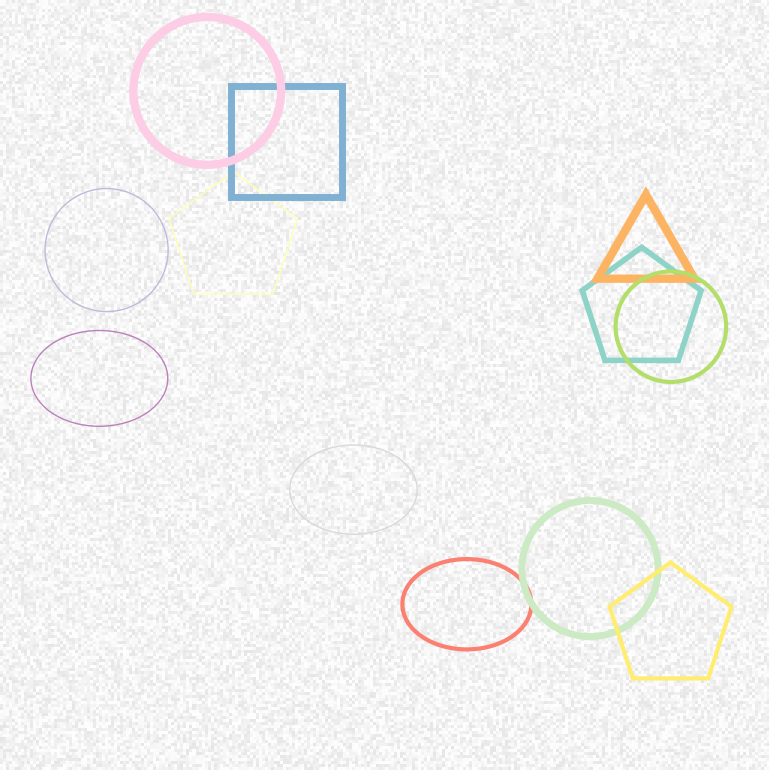[{"shape": "pentagon", "thickness": 2, "radius": 0.41, "center": [0.833, 0.598]}, {"shape": "pentagon", "thickness": 0.5, "radius": 0.44, "center": [0.303, 0.689]}, {"shape": "circle", "thickness": 0.5, "radius": 0.4, "center": [0.138, 0.675]}, {"shape": "oval", "thickness": 1.5, "radius": 0.42, "center": [0.606, 0.215]}, {"shape": "square", "thickness": 2.5, "radius": 0.36, "center": [0.372, 0.816]}, {"shape": "triangle", "thickness": 3, "radius": 0.36, "center": [0.839, 0.674]}, {"shape": "circle", "thickness": 1.5, "radius": 0.36, "center": [0.871, 0.576]}, {"shape": "circle", "thickness": 3, "radius": 0.48, "center": [0.269, 0.882]}, {"shape": "oval", "thickness": 0.5, "radius": 0.41, "center": [0.459, 0.364]}, {"shape": "oval", "thickness": 0.5, "radius": 0.44, "center": [0.129, 0.509]}, {"shape": "circle", "thickness": 2.5, "radius": 0.44, "center": [0.766, 0.262]}, {"shape": "pentagon", "thickness": 1.5, "radius": 0.42, "center": [0.871, 0.186]}]